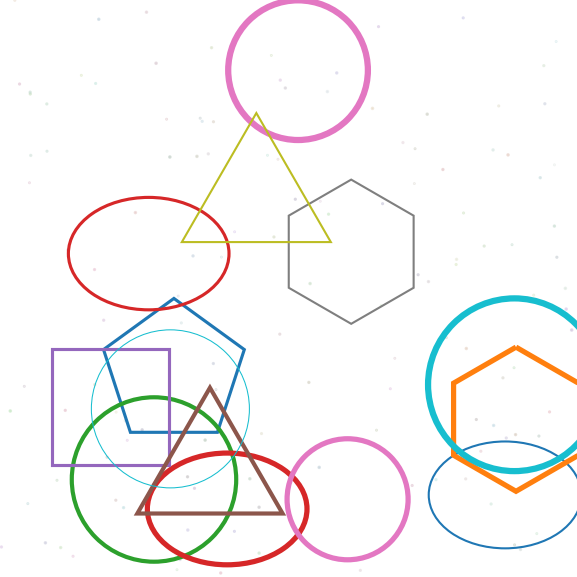[{"shape": "oval", "thickness": 1, "radius": 0.66, "center": [0.875, 0.142]}, {"shape": "pentagon", "thickness": 1.5, "radius": 0.64, "center": [0.301, 0.354]}, {"shape": "hexagon", "thickness": 2.5, "radius": 0.62, "center": [0.894, 0.273]}, {"shape": "circle", "thickness": 2, "radius": 0.71, "center": [0.267, 0.169]}, {"shape": "oval", "thickness": 2.5, "radius": 0.69, "center": [0.393, 0.118]}, {"shape": "oval", "thickness": 1.5, "radius": 0.7, "center": [0.257, 0.56]}, {"shape": "square", "thickness": 1.5, "radius": 0.51, "center": [0.191, 0.294]}, {"shape": "triangle", "thickness": 2, "radius": 0.73, "center": [0.364, 0.183]}, {"shape": "circle", "thickness": 2.5, "radius": 0.52, "center": [0.602, 0.135]}, {"shape": "circle", "thickness": 3, "radius": 0.6, "center": [0.516, 0.878]}, {"shape": "hexagon", "thickness": 1, "radius": 0.62, "center": [0.608, 0.563]}, {"shape": "triangle", "thickness": 1, "radius": 0.74, "center": [0.444, 0.654]}, {"shape": "circle", "thickness": 0.5, "radius": 0.68, "center": [0.295, 0.291]}, {"shape": "circle", "thickness": 3, "radius": 0.75, "center": [0.891, 0.333]}]